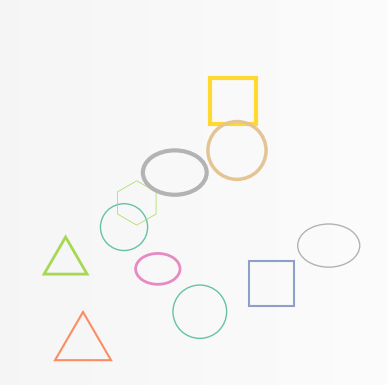[{"shape": "circle", "thickness": 1, "radius": 0.35, "center": [0.516, 0.19]}, {"shape": "circle", "thickness": 1, "radius": 0.3, "center": [0.32, 0.41]}, {"shape": "triangle", "thickness": 1.5, "radius": 0.42, "center": [0.214, 0.106]}, {"shape": "square", "thickness": 1.5, "radius": 0.29, "center": [0.701, 0.264]}, {"shape": "oval", "thickness": 2, "radius": 0.29, "center": [0.407, 0.302]}, {"shape": "hexagon", "thickness": 0.5, "radius": 0.29, "center": [0.353, 0.473]}, {"shape": "triangle", "thickness": 2, "radius": 0.32, "center": [0.169, 0.32]}, {"shape": "square", "thickness": 3, "radius": 0.29, "center": [0.602, 0.738]}, {"shape": "circle", "thickness": 2.5, "radius": 0.38, "center": [0.612, 0.609]}, {"shape": "oval", "thickness": 1, "radius": 0.4, "center": [0.848, 0.362]}, {"shape": "oval", "thickness": 3, "radius": 0.41, "center": [0.451, 0.552]}]